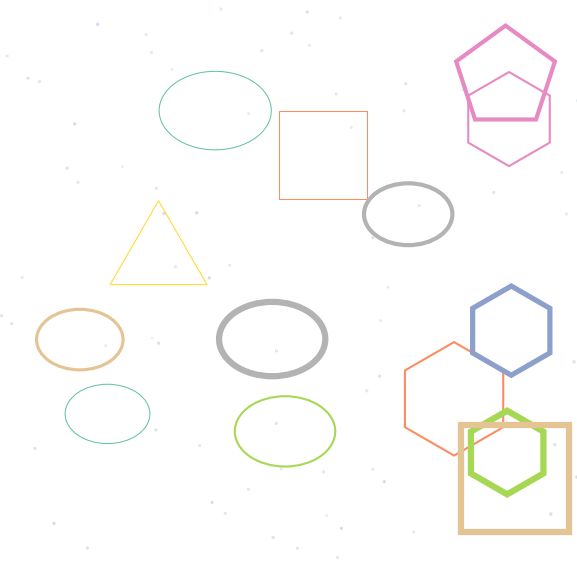[{"shape": "oval", "thickness": 0.5, "radius": 0.37, "center": [0.186, 0.282]}, {"shape": "oval", "thickness": 0.5, "radius": 0.49, "center": [0.373, 0.808]}, {"shape": "hexagon", "thickness": 1, "radius": 0.49, "center": [0.786, 0.309]}, {"shape": "square", "thickness": 0.5, "radius": 0.38, "center": [0.559, 0.73]}, {"shape": "hexagon", "thickness": 2.5, "radius": 0.39, "center": [0.885, 0.427]}, {"shape": "pentagon", "thickness": 2, "radius": 0.45, "center": [0.875, 0.865]}, {"shape": "hexagon", "thickness": 1, "radius": 0.41, "center": [0.881, 0.793]}, {"shape": "hexagon", "thickness": 3, "radius": 0.36, "center": [0.878, 0.216]}, {"shape": "oval", "thickness": 1, "radius": 0.43, "center": [0.494, 0.252]}, {"shape": "triangle", "thickness": 0.5, "radius": 0.48, "center": [0.275, 0.555]}, {"shape": "oval", "thickness": 1.5, "radius": 0.37, "center": [0.138, 0.411]}, {"shape": "square", "thickness": 3, "radius": 0.47, "center": [0.892, 0.171]}, {"shape": "oval", "thickness": 3, "radius": 0.46, "center": [0.471, 0.412]}, {"shape": "oval", "thickness": 2, "radius": 0.38, "center": [0.707, 0.628]}]